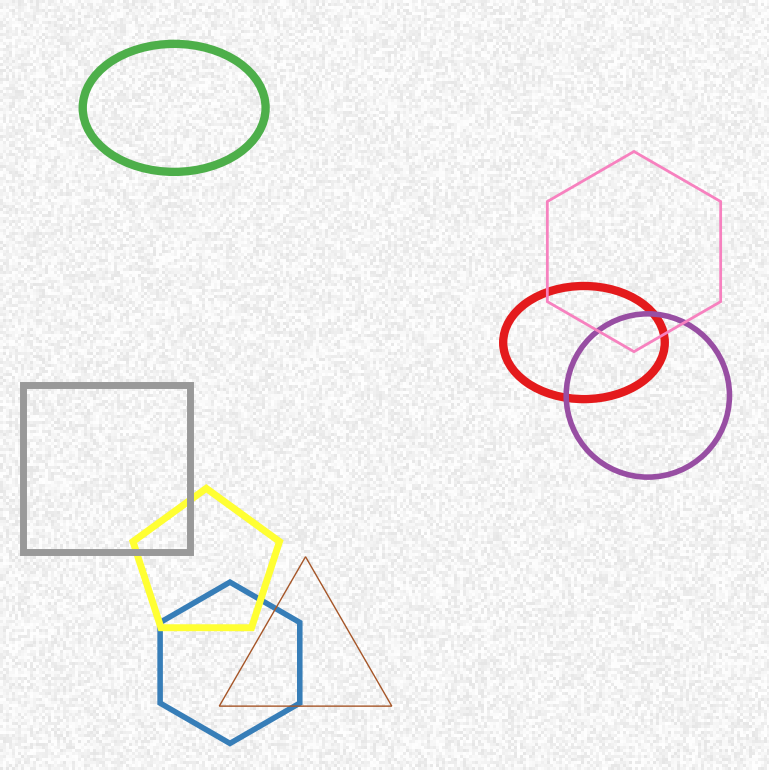[{"shape": "oval", "thickness": 3, "radius": 0.52, "center": [0.758, 0.555]}, {"shape": "hexagon", "thickness": 2, "radius": 0.52, "center": [0.299, 0.139]}, {"shape": "oval", "thickness": 3, "radius": 0.59, "center": [0.226, 0.86]}, {"shape": "circle", "thickness": 2, "radius": 0.53, "center": [0.841, 0.486]}, {"shape": "pentagon", "thickness": 2.5, "radius": 0.5, "center": [0.268, 0.266]}, {"shape": "triangle", "thickness": 0.5, "radius": 0.65, "center": [0.397, 0.148]}, {"shape": "hexagon", "thickness": 1, "radius": 0.65, "center": [0.823, 0.673]}, {"shape": "square", "thickness": 2.5, "radius": 0.54, "center": [0.138, 0.391]}]